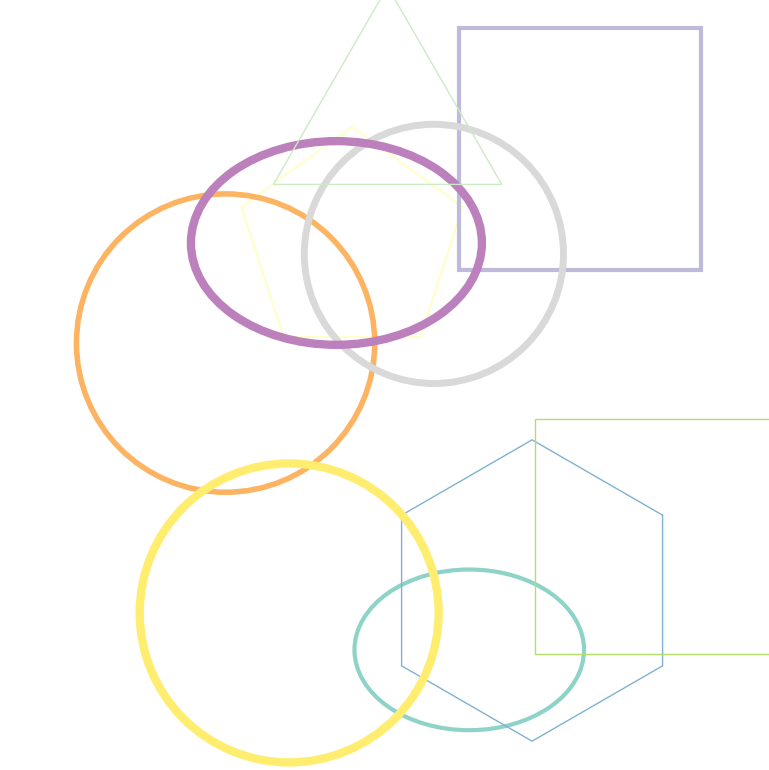[{"shape": "oval", "thickness": 1.5, "radius": 0.75, "center": [0.609, 0.156]}, {"shape": "pentagon", "thickness": 0.5, "radius": 0.76, "center": [0.457, 0.685]}, {"shape": "square", "thickness": 1.5, "radius": 0.79, "center": [0.753, 0.806]}, {"shape": "hexagon", "thickness": 0.5, "radius": 0.98, "center": [0.691, 0.233]}, {"shape": "circle", "thickness": 2, "radius": 0.97, "center": [0.293, 0.554]}, {"shape": "square", "thickness": 0.5, "radius": 0.76, "center": [0.848, 0.304]}, {"shape": "circle", "thickness": 2.5, "radius": 0.84, "center": [0.563, 0.67]}, {"shape": "oval", "thickness": 3, "radius": 0.94, "center": [0.437, 0.684]}, {"shape": "triangle", "thickness": 0.5, "radius": 0.86, "center": [0.503, 0.846]}, {"shape": "circle", "thickness": 3, "radius": 0.97, "center": [0.376, 0.204]}]